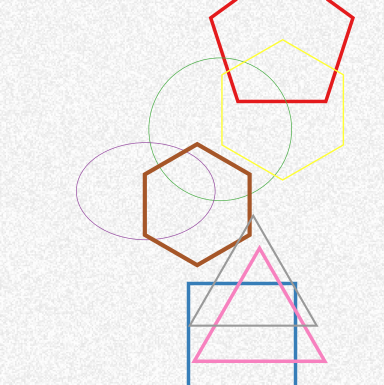[{"shape": "pentagon", "thickness": 2.5, "radius": 0.97, "center": [0.732, 0.894]}, {"shape": "square", "thickness": 2.5, "radius": 0.69, "center": [0.627, 0.125]}, {"shape": "circle", "thickness": 0.5, "radius": 0.93, "center": [0.572, 0.664]}, {"shape": "oval", "thickness": 0.5, "radius": 0.9, "center": [0.379, 0.503]}, {"shape": "hexagon", "thickness": 1, "radius": 0.91, "center": [0.734, 0.715]}, {"shape": "hexagon", "thickness": 3, "radius": 0.79, "center": [0.512, 0.468]}, {"shape": "triangle", "thickness": 2.5, "radius": 0.98, "center": [0.674, 0.159]}, {"shape": "triangle", "thickness": 1.5, "radius": 0.95, "center": [0.658, 0.249]}]